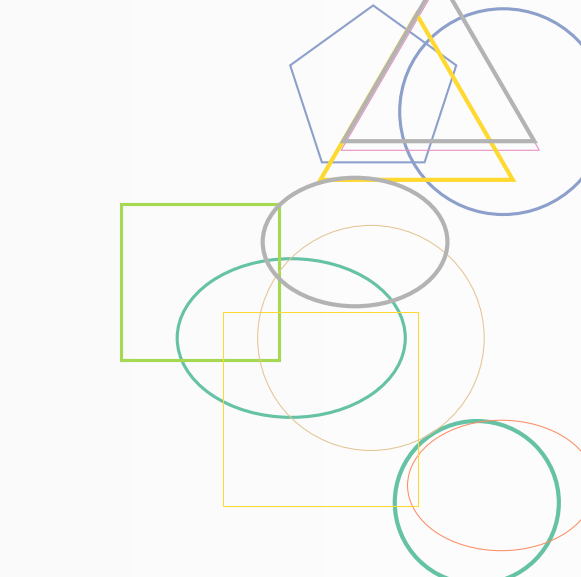[{"shape": "circle", "thickness": 2, "radius": 0.71, "center": [0.82, 0.129]}, {"shape": "oval", "thickness": 1.5, "radius": 0.98, "center": [0.501, 0.414]}, {"shape": "oval", "thickness": 0.5, "radius": 0.81, "center": [0.863, 0.159]}, {"shape": "pentagon", "thickness": 1, "radius": 0.75, "center": [0.642, 0.84]}, {"shape": "circle", "thickness": 1.5, "radius": 0.89, "center": [0.866, 0.806]}, {"shape": "triangle", "thickness": 0.5, "radius": 0.98, "center": [0.757, 0.837]}, {"shape": "square", "thickness": 1.5, "radius": 0.68, "center": [0.344, 0.511]}, {"shape": "square", "thickness": 0.5, "radius": 0.84, "center": [0.551, 0.292]}, {"shape": "triangle", "thickness": 2, "radius": 0.96, "center": [0.717, 0.783]}, {"shape": "circle", "thickness": 0.5, "radius": 0.97, "center": [0.638, 0.414]}, {"shape": "oval", "thickness": 2, "radius": 0.79, "center": [0.611, 0.58]}, {"shape": "triangle", "thickness": 2, "radius": 0.95, "center": [0.755, 0.849]}]